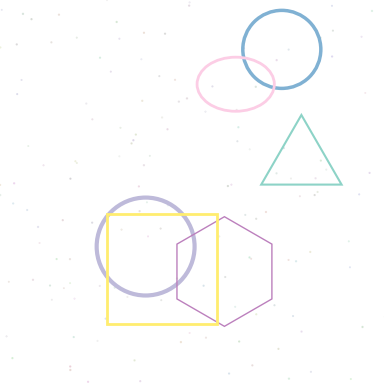[{"shape": "triangle", "thickness": 1.5, "radius": 0.6, "center": [0.783, 0.581]}, {"shape": "circle", "thickness": 3, "radius": 0.64, "center": [0.378, 0.36]}, {"shape": "circle", "thickness": 2.5, "radius": 0.51, "center": [0.732, 0.872]}, {"shape": "oval", "thickness": 2, "radius": 0.5, "center": [0.612, 0.781]}, {"shape": "hexagon", "thickness": 1, "radius": 0.71, "center": [0.583, 0.295]}, {"shape": "square", "thickness": 2, "radius": 0.71, "center": [0.42, 0.302]}]